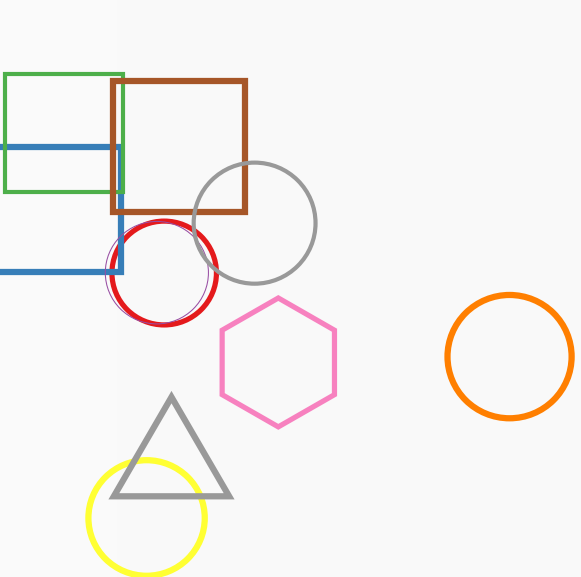[{"shape": "circle", "thickness": 2.5, "radius": 0.45, "center": [0.282, 0.526]}, {"shape": "square", "thickness": 3, "radius": 0.54, "center": [0.1, 0.637]}, {"shape": "square", "thickness": 2, "radius": 0.51, "center": [0.111, 0.769]}, {"shape": "circle", "thickness": 0.5, "radius": 0.44, "center": [0.27, 0.527]}, {"shape": "circle", "thickness": 3, "radius": 0.53, "center": [0.877, 0.382]}, {"shape": "circle", "thickness": 3, "radius": 0.5, "center": [0.252, 0.102]}, {"shape": "square", "thickness": 3, "radius": 0.57, "center": [0.308, 0.746]}, {"shape": "hexagon", "thickness": 2.5, "radius": 0.56, "center": [0.479, 0.372]}, {"shape": "circle", "thickness": 2, "radius": 0.52, "center": [0.438, 0.613]}, {"shape": "triangle", "thickness": 3, "radius": 0.57, "center": [0.295, 0.197]}]